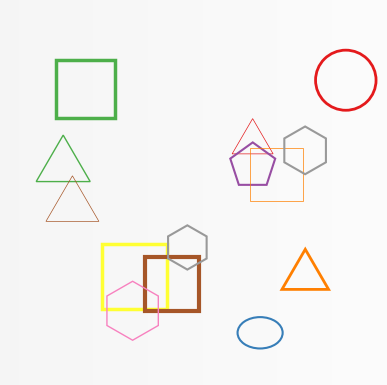[{"shape": "circle", "thickness": 2, "radius": 0.39, "center": [0.892, 0.792]}, {"shape": "triangle", "thickness": 0.5, "radius": 0.31, "center": [0.652, 0.631]}, {"shape": "oval", "thickness": 1.5, "radius": 0.29, "center": [0.671, 0.136]}, {"shape": "triangle", "thickness": 1, "radius": 0.4, "center": [0.163, 0.569]}, {"shape": "square", "thickness": 2.5, "radius": 0.38, "center": [0.222, 0.769]}, {"shape": "pentagon", "thickness": 1.5, "radius": 0.3, "center": [0.652, 0.569]}, {"shape": "triangle", "thickness": 2, "radius": 0.35, "center": [0.788, 0.283]}, {"shape": "square", "thickness": 0.5, "radius": 0.34, "center": [0.714, 0.546]}, {"shape": "square", "thickness": 2.5, "radius": 0.42, "center": [0.348, 0.283]}, {"shape": "triangle", "thickness": 0.5, "radius": 0.39, "center": [0.187, 0.464]}, {"shape": "square", "thickness": 3, "radius": 0.35, "center": [0.444, 0.263]}, {"shape": "hexagon", "thickness": 1, "radius": 0.38, "center": [0.342, 0.193]}, {"shape": "hexagon", "thickness": 1.5, "radius": 0.31, "center": [0.787, 0.609]}, {"shape": "hexagon", "thickness": 1.5, "radius": 0.29, "center": [0.483, 0.357]}]